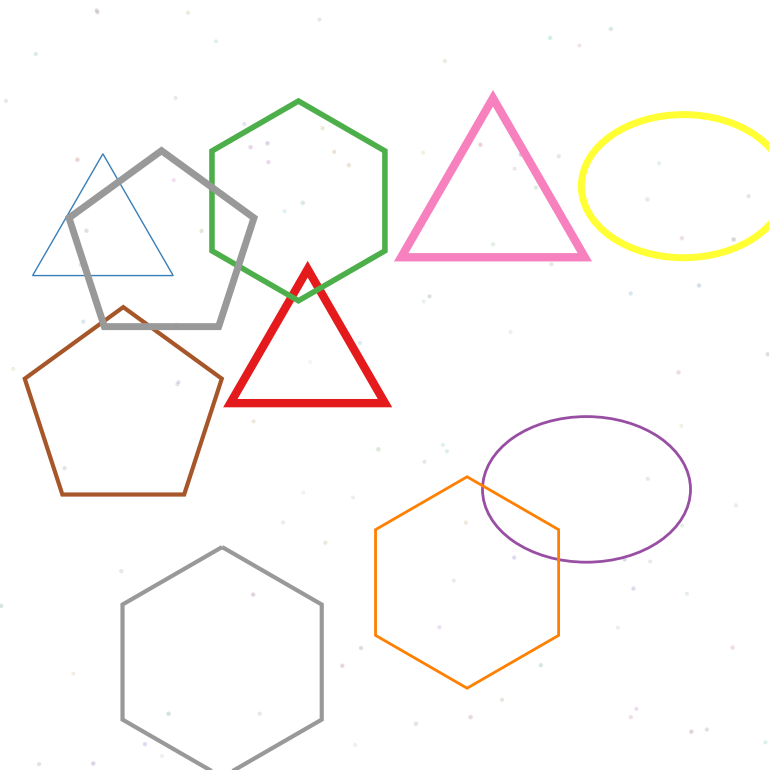[{"shape": "triangle", "thickness": 3, "radius": 0.58, "center": [0.4, 0.534]}, {"shape": "triangle", "thickness": 0.5, "radius": 0.53, "center": [0.134, 0.695]}, {"shape": "hexagon", "thickness": 2, "radius": 0.65, "center": [0.388, 0.739]}, {"shape": "oval", "thickness": 1, "radius": 0.68, "center": [0.762, 0.364]}, {"shape": "hexagon", "thickness": 1, "radius": 0.69, "center": [0.607, 0.244]}, {"shape": "oval", "thickness": 2.5, "radius": 0.66, "center": [0.888, 0.758]}, {"shape": "pentagon", "thickness": 1.5, "radius": 0.67, "center": [0.16, 0.467]}, {"shape": "triangle", "thickness": 3, "radius": 0.69, "center": [0.64, 0.735]}, {"shape": "hexagon", "thickness": 1.5, "radius": 0.75, "center": [0.288, 0.14]}, {"shape": "pentagon", "thickness": 2.5, "radius": 0.63, "center": [0.21, 0.678]}]